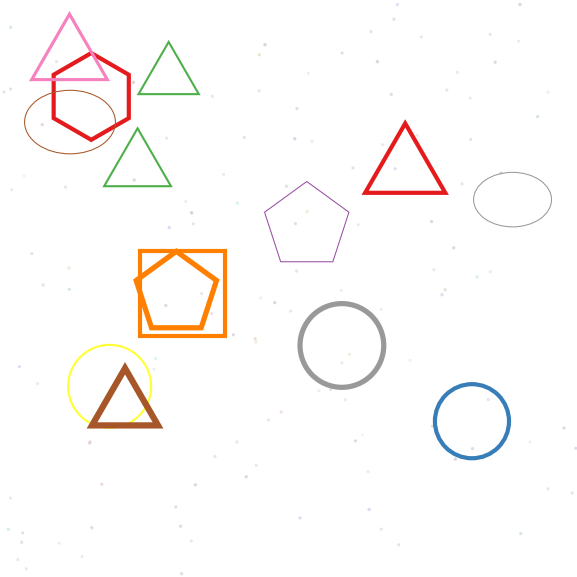[{"shape": "hexagon", "thickness": 2, "radius": 0.38, "center": [0.158, 0.832]}, {"shape": "triangle", "thickness": 2, "radius": 0.4, "center": [0.702, 0.705]}, {"shape": "circle", "thickness": 2, "radius": 0.32, "center": [0.817, 0.27]}, {"shape": "triangle", "thickness": 1, "radius": 0.33, "center": [0.238, 0.71]}, {"shape": "triangle", "thickness": 1, "radius": 0.3, "center": [0.292, 0.866]}, {"shape": "pentagon", "thickness": 0.5, "radius": 0.38, "center": [0.531, 0.608]}, {"shape": "square", "thickness": 2, "radius": 0.37, "center": [0.316, 0.491]}, {"shape": "pentagon", "thickness": 2.5, "radius": 0.37, "center": [0.305, 0.491]}, {"shape": "circle", "thickness": 1, "radius": 0.36, "center": [0.19, 0.33]}, {"shape": "oval", "thickness": 0.5, "radius": 0.39, "center": [0.121, 0.788]}, {"shape": "triangle", "thickness": 3, "radius": 0.33, "center": [0.216, 0.296]}, {"shape": "triangle", "thickness": 1.5, "radius": 0.38, "center": [0.12, 0.899]}, {"shape": "circle", "thickness": 2.5, "radius": 0.36, "center": [0.592, 0.401]}, {"shape": "oval", "thickness": 0.5, "radius": 0.34, "center": [0.888, 0.653]}]